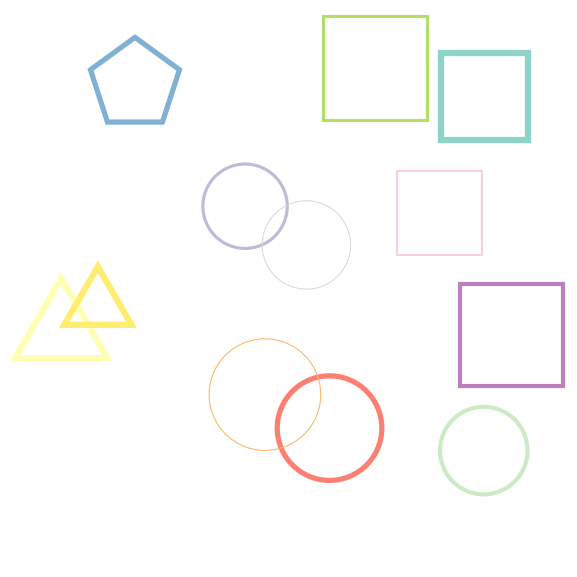[{"shape": "square", "thickness": 3, "radius": 0.38, "center": [0.839, 0.832]}, {"shape": "triangle", "thickness": 3, "radius": 0.46, "center": [0.106, 0.425]}, {"shape": "circle", "thickness": 1.5, "radius": 0.37, "center": [0.424, 0.642]}, {"shape": "circle", "thickness": 2.5, "radius": 0.45, "center": [0.571, 0.258]}, {"shape": "pentagon", "thickness": 2.5, "radius": 0.41, "center": [0.234, 0.853]}, {"shape": "circle", "thickness": 0.5, "radius": 0.48, "center": [0.459, 0.316]}, {"shape": "square", "thickness": 1.5, "radius": 0.45, "center": [0.649, 0.882]}, {"shape": "square", "thickness": 1, "radius": 0.37, "center": [0.761, 0.63]}, {"shape": "circle", "thickness": 0.5, "radius": 0.38, "center": [0.531, 0.575]}, {"shape": "square", "thickness": 2, "radius": 0.44, "center": [0.886, 0.419]}, {"shape": "circle", "thickness": 2, "radius": 0.38, "center": [0.838, 0.219]}, {"shape": "triangle", "thickness": 3, "radius": 0.34, "center": [0.169, 0.47]}]